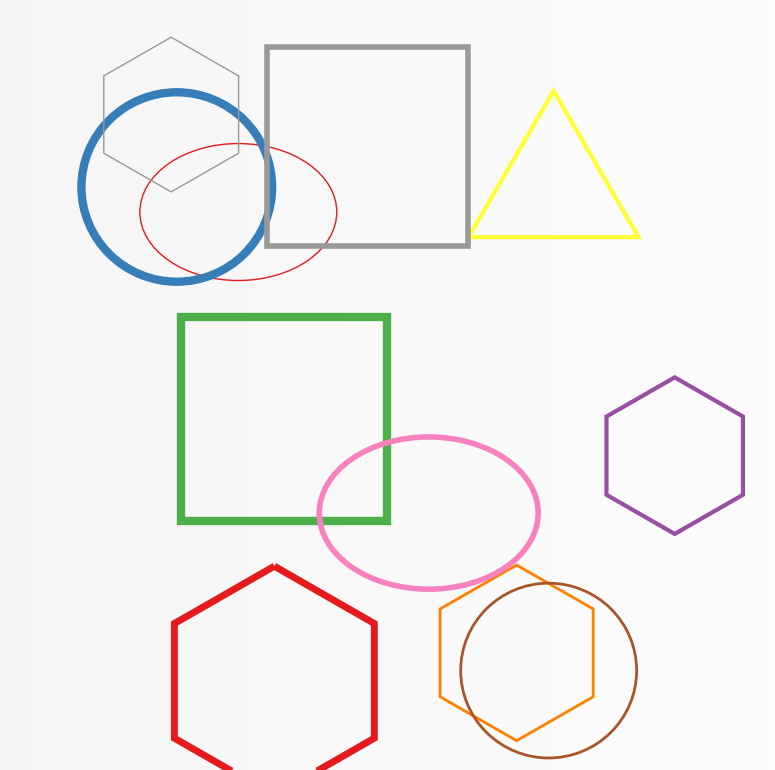[{"shape": "hexagon", "thickness": 2.5, "radius": 0.74, "center": [0.354, 0.116]}, {"shape": "oval", "thickness": 0.5, "radius": 0.64, "center": [0.307, 0.725]}, {"shape": "circle", "thickness": 3, "radius": 0.62, "center": [0.228, 0.757]}, {"shape": "square", "thickness": 3, "radius": 0.66, "center": [0.366, 0.456]}, {"shape": "hexagon", "thickness": 1.5, "radius": 0.51, "center": [0.871, 0.408]}, {"shape": "hexagon", "thickness": 1, "radius": 0.57, "center": [0.667, 0.152]}, {"shape": "triangle", "thickness": 1.5, "radius": 0.63, "center": [0.714, 0.755]}, {"shape": "circle", "thickness": 1, "radius": 0.57, "center": [0.708, 0.129]}, {"shape": "oval", "thickness": 2, "radius": 0.71, "center": [0.553, 0.334]}, {"shape": "hexagon", "thickness": 0.5, "radius": 0.5, "center": [0.221, 0.851]}, {"shape": "square", "thickness": 2, "radius": 0.65, "center": [0.474, 0.809]}]